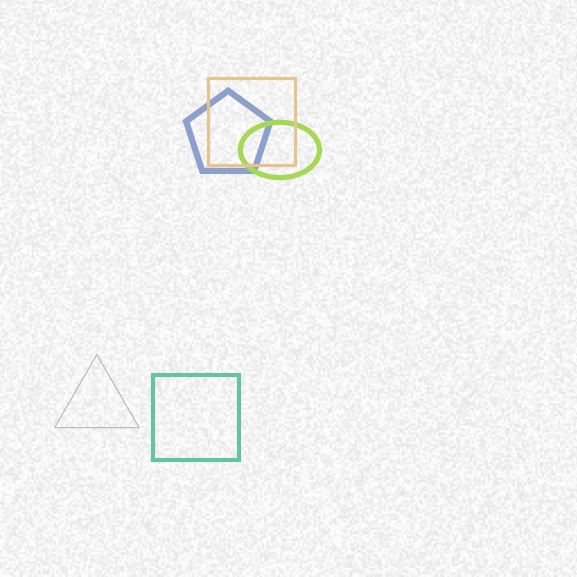[{"shape": "square", "thickness": 2, "radius": 0.37, "center": [0.34, 0.276]}, {"shape": "pentagon", "thickness": 3, "radius": 0.38, "center": [0.395, 0.765]}, {"shape": "oval", "thickness": 2.5, "radius": 0.34, "center": [0.485, 0.739]}, {"shape": "square", "thickness": 1.5, "radius": 0.38, "center": [0.435, 0.789]}, {"shape": "triangle", "thickness": 0.5, "radius": 0.42, "center": [0.168, 0.301]}]